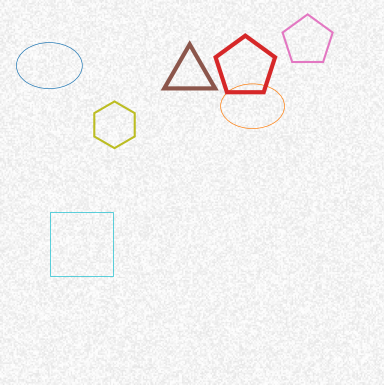[{"shape": "oval", "thickness": 0.5, "radius": 0.43, "center": [0.128, 0.83]}, {"shape": "oval", "thickness": 0.5, "radius": 0.41, "center": [0.656, 0.724]}, {"shape": "pentagon", "thickness": 3, "radius": 0.41, "center": [0.637, 0.826]}, {"shape": "triangle", "thickness": 3, "radius": 0.38, "center": [0.493, 0.809]}, {"shape": "pentagon", "thickness": 1.5, "radius": 0.34, "center": [0.799, 0.894]}, {"shape": "hexagon", "thickness": 1.5, "radius": 0.3, "center": [0.297, 0.676]}, {"shape": "square", "thickness": 0.5, "radius": 0.41, "center": [0.212, 0.366]}]